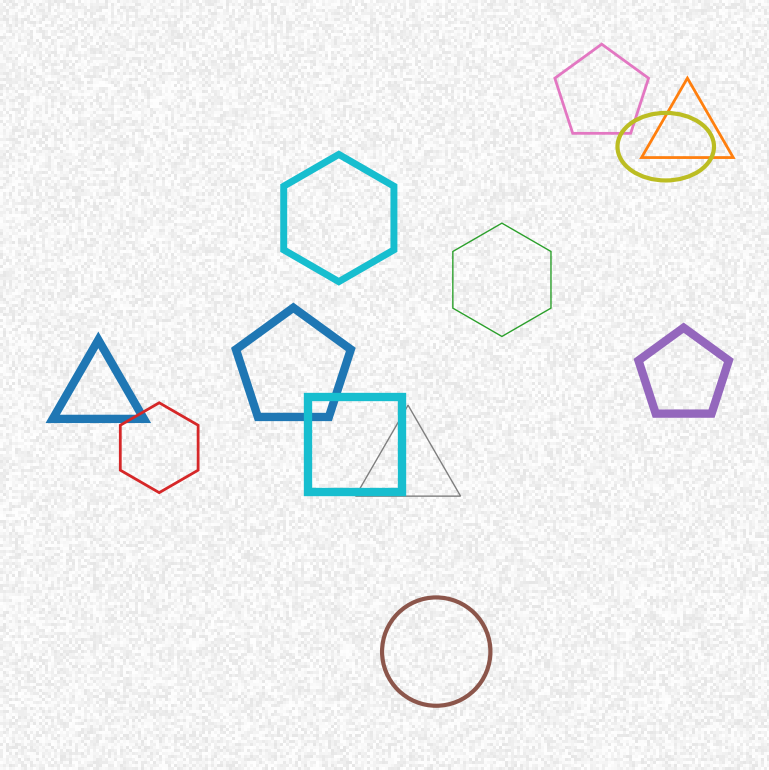[{"shape": "triangle", "thickness": 3, "radius": 0.34, "center": [0.128, 0.49]}, {"shape": "pentagon", "thickness": 3, "radius": 0.39, "center": [0.381, 0.522]}, {"shape": "triangle", "thickness": 1, "radius": 0.34, "center": [0.893, 0.83]}, {"shape": "hexagon", "thickness": 0.5, "radius": 0.37, "center": [0.652, 0.637]}, {"shape": "hexagon", "thickness": 1, "radius": 0.29, "center": [0.207, 0.419]}, {"shape": "pentagon", "thickness": 3, "radius": 0.31, "center": [0.888, 0.513]}, {"shape": "circle", "thickness": 1.5, "radius": 0.35, "center": [0.567, 0.154]}, {"shape": "pentagon", "thickness": 1, "radius": 0.32, "center": [0.781, 0.879]}, {"shape": "triangle", "thickness": 0.5, "radius": 0.39, "center": [0.53, 0.395]}, {"shape": "oval", "thickness": 1.5, "radius": 0.31, "center": [0.865, 0.81]}, {"shape": "square", "thickness": 3, "radius": 0.31, "center": [0.461, 0.423]}, {"shape": "hexagon", "thickness": 2.5, "radius": 0.41, "center": [0.44, 0.717]}]